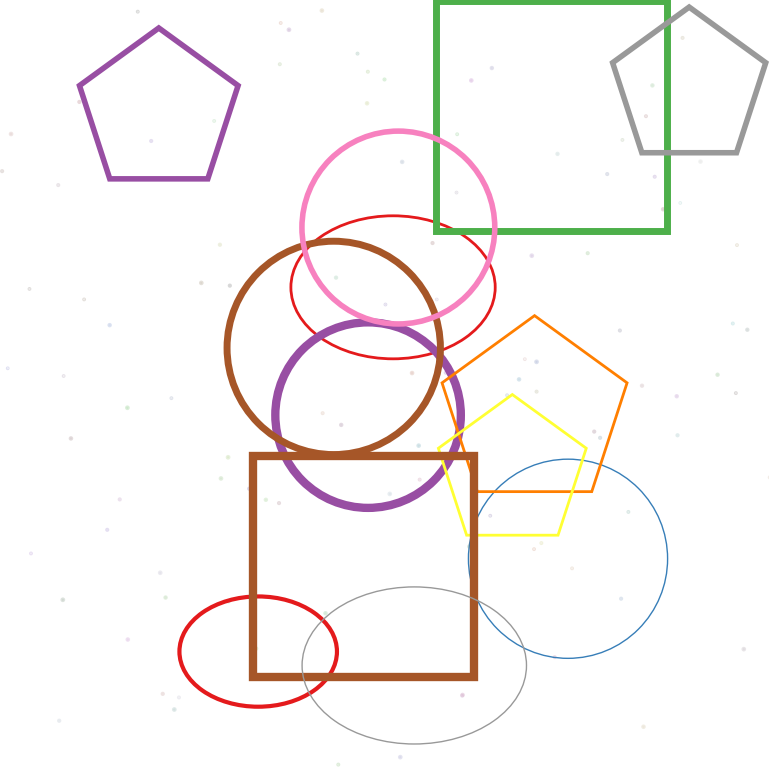[{"shape": "oval", "thickness": 1, "radius": 0.66, "center": [0.51, 0.627]}, {"shape": "oval", "thickness": 1.5, "radius": 0.51, "center": [0.335, 0.154]}, {"shape": "circle", "thickness": 0.5, "radius": 0.65, "center": [0.738, 0.274]}, {"shape": "square", "thickness": 2.5, "radius": 0.75, "center": [0.716, 0.85]}, {"shape": "pentagon", "thickness": 2, "radius": 0.54, "center": [0.206, 0.855]}, {"shape": "circle", "thickness": 3, "radius": 0.6, "center": [0.478, 0.461]}, {"shape": "pentagon", "thickness": 1, "radius": 0.63, "center": [0.694, 0.464]}, {"shape": "pentagon", "thickness": 1, "radius": 0.5, "center": [0.665, 0.387]}, {"shape": "square", "thickness": 3, "radius": 0.72, "center": [0.472, 0.264]}, {"shape": "circle", "thickness": 2.5, "radius": 0.69, "center": [0.433, 0.548]}, {"shape": "circle", "thickness": 2, "radius": 0.63, "center": [0.517, 0.705]}, {"shape": "pentagon", "thickness": 2, "radius": 0.52, "center": [0.895, 0.886]}, {"shape": "oval", "thickness": 0.5, "radius": 0.73, "center": [0.538, 0.136]}]